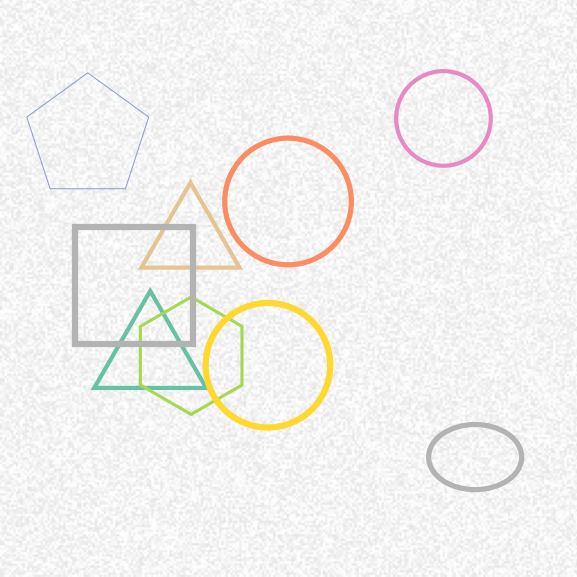[{"shape": "triangle", "thickness": 2, "radius": 0.56, "center": [0.26, 0.383]}, {"shape": "circle", "thickness": 2.5, "radius": 0.55, "center": [0.499, 0.65]}, {"shape": "pentagon", "thickness": 0.5, "radius": 0.55, "center": [0.152, 0.762]}, {"shape": "circle", "thickness": 2, "radius": 0.41, "center": [0.768, 0.794]}, {"shape": "hexagon", "thickness": 1.5, "radius": 0.51, "center": [0.331, 0.383]}, {"shape": "circle", "thickness": 3, "radius": 0.54, "center": [0.464, 0.367]}, {"shape": "triangle", "thickness": 2, "radius": 0.49, "center": [0.33, 0.585]}, {"shape": "oval", "thickness": 2.5, "radius": 0.4, "center": [0.823, 0.208]}, {"shape": "square", "thickness": 3, "radius": 0.51, "center": [0.232, 0.505]}]